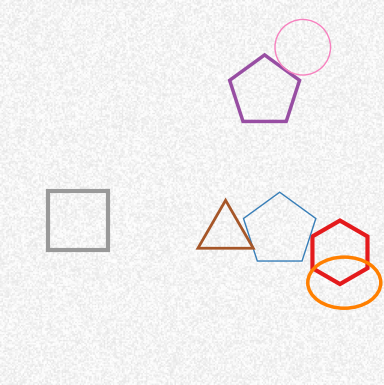[{"shape": "hexagon", "thickness": 3, "radius": 0.41, "center": [0.883, 0.345]}, {"shape": "pentagon", "thickness": 1, "radius": 0.49, "center": [0.726, 0.402]}, {"shape": "pentagon", "thickness": 2.5, "radius": 0.48, "center": [0.687, 0.762]}, {"shape": "oval", "thickness": 2.5, "radius": 0.47, "center": [0.894, 0.266]}, {"shape": "triangle", "thickness": 2, "radius": 0.41, "center": [0.586, 0.397]}, {"shape": "circle", "thickness": 1, "radius": 0.36, "center": [0.786, 0.877]}, {"shape": "square", "thickness": 3, "radius": 0.39, "center": [0.202, 0.428]}]